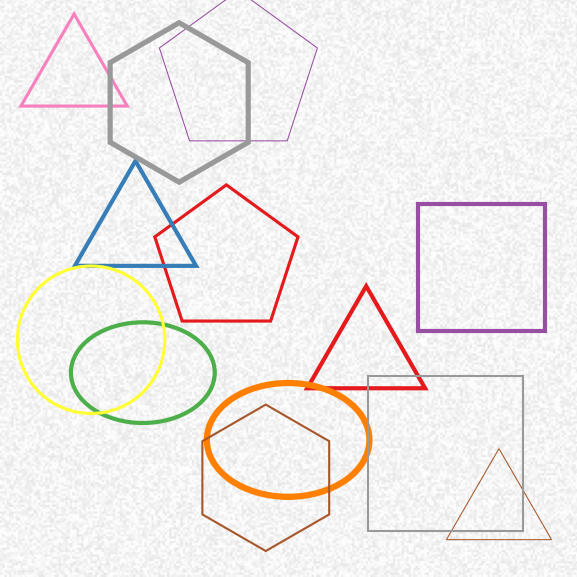[{"shape": "triangle", "thickness": 2, "radius": 0.59, "center": [0.634, 0.386]}, {"shape": "pentagon", "thickness": 1.5, "radius": 0.65, "center": [0.392, 0.549]}, {"shape": "triangle", "thickness": 2, "radius": 0.61, "center": [0.235, 0.599]}, {"shape": "oval", "thickness": 2, "radius": 0.62, "center": [0.247, 0.354]}, {"shape": "pentagon", "thickness": 0.5, "radius": 0.72, "center": [0.413, 0.872]}, {"shape": "square", "thickness": 2, "radius": 0.55, "center": [0.833, 0.536]}, {"shape": "oval", "thickness": 3, "radius": 0.7, "center": [0.499, 0.237]}, {"shape": "circle", "thickness": 1.5, "radius": 0.64, "center": [0.158, 0.411]}, {"shape": "hexagon", "thickness": 1, "radius": 0.63, "center": [0.46, 0.172]}, {"shape": "triangle", "thickness": 0.5, "radius": 0.53, "center": [0.864, 0.117]}, {"shape": "triangle", "thickness": 1.5, "radius": 0.53, "center": [0.128, 0.869]}, {"shape": "hexagon", "thickness": 2.5, "radius": 0.69, "center": [0.31, 0.822]}, {"shape": "square", "thickness": 1, "radius": 0.67, "center": [0.772, 0.214]}]